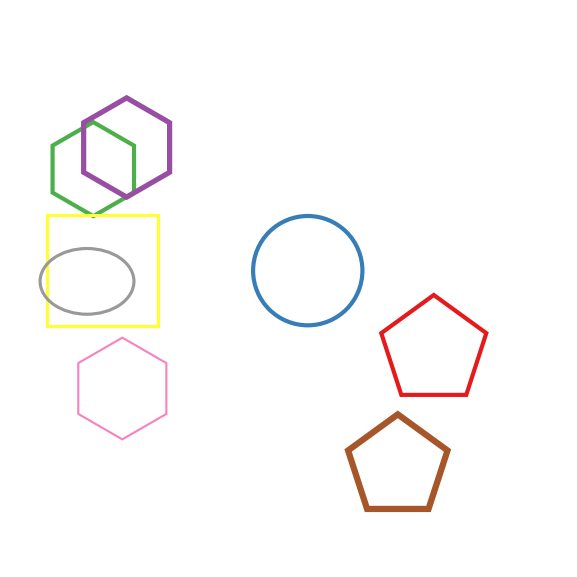[{"shape": "pentagon", "thickness": 2, "radius": 0.48, "center": [0.751, 0.393]}, {"shape": "circle", "thickness": 2, "radius": 0.47, "center": [0.533, 0.53]}, {"shape": "hexagon", "thickness": 2, "radius": 0.41, "center": [0.162, 0.706]}, {"shape": "hexagon", "thickness": 2.5, "radius": 0.43, "center": [0.219, 0.744]}, {"shape": "square", "thickness": 1.5, "radius": 0.48, "center": [0.177, 0.531]}, {"shape": "pentagon", "thickness": 3, "radius": 0.45, "center": [0.689, 0.191]}, {"shape": "hexagon", "thickness": 1, "radius": 0.44, "center": [0.212, 0.326]}, {"shape": "oval", "thickness": 1.5, "radius": 0.41, "center": [0.151, 0.512]}]